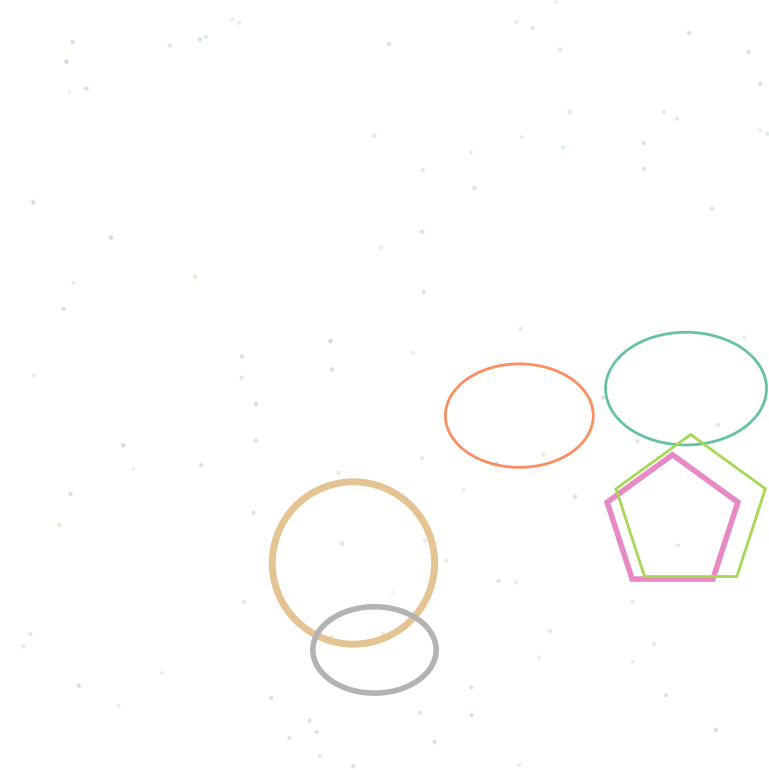[{"shape": "oval", "thickness": 1, "radius": 0.52, "center": [0.891, 0.495]}, {"shape": "oval", "thickness": 1, "radius": 0.48, "center": [0.674, 0.46]}, {"shape": "pentagon", "thickness": 2, "radius": 0.45, "center": [0.873, 0.32]}, {"shape": "pentagon", "thickness": 1, "radius": 0.51, "center": [0.897, 0.334]}, {"shape": "circle", "thickness": 2.5, "radius": 0.53, "center": [0.459, 0.269]}, {"shape": "oval", "thickness": 2, "radius": 0.4, "center": [0.486, 0.156]}]